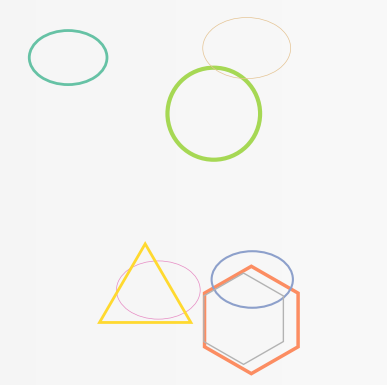[{"shape": "oval", "thickness": 2, "radius": 0.5, "center": [0.176, 0.85]}, {"shape": "hexagon", "thickness": 2.5, "radius": 0.7, "center": [0.649, 0.169]}, {"shape": "oval", "thickness": 1.5, "radius": 0.52, "center": [0.651, 0.274]}, {"shape": "oval", "thickness": 0.5, "radius": 0.54, "center": [0.409, 0.247]}, {"shape": "circle", "thickness": 3, "radius": 0.6, "center": [0.552, 0.705]}, {"shape": "triangle", "thickness": 2, "radius": 0.68, "center": [0.375, 0.23]}, {"shape": "oval", "thickness": 0.5, "radius": 0.57, "center": [0.637, 0.875]}, {"shape": "hexagon", "thickness": 1, "radius": 0.59, "center": [0.629, 0.172]}]